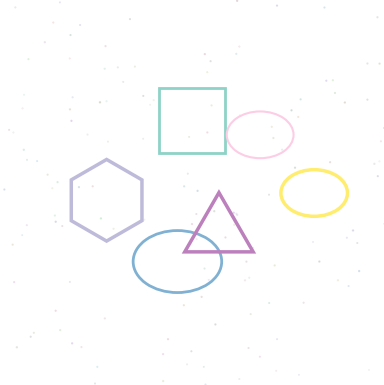[{"shape": "square", "thickness": 2, "radius": 0.42, "center": [0.499, 0.688]}, {"shape": "hexagon", "thickness": 2.5, "radius": 0.53, "center": [0.277, 0.48]}, {"shape": "oval", "thickness": 2, "radius": 0.58, "center": [0.461, 0.321]}, {"shape": "oval", "thickness": 1.5, "radius": 0.43, "center": [0.676, 0.65]}, {"shape": "triangle", "thickness": 2.5, "radius": 0.51, "center": [0.569, 0.397]}, {"shape": "oval", "thickness": 2.5, "radius": 0.43, "center": [0.816, 0.499]}]